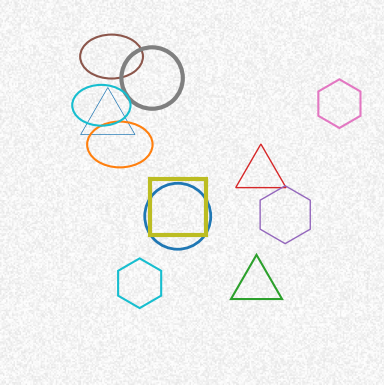[{"shape": "circle", "thickness": 2, "radius": 0.43, "center": [0.462, 0.438]}, {"shape": "triangle", "thickness": 0.5, "radius": 0.41, "center": [0.28, 0.691]}, {"shape": "oval", "thickness": 1.5, "radius": 0.42, "center": [0.311, 0.625]}, {"shape": "triangle", "thickness": 1.5, "radius": 0.38, "center": [0.666, 0.262]}, {"shape": "triangle", "thickness": 1, "radius": 0.38, "center": [0.678, 0.55]}, {"shape": "hexagon", "thickness": 1, "radius": 0.38, "center": [0.741, 0.442]}, {"shape": "oval", "thickness": 1.5, "radius": 0.41, "center": [0.29, 0.853]}, {"shape": "hexagon", "thickness": 1.5, "radius": 0.32, "center": [0.882, 0.731]}, {"shape": "circle", "thickness": 3, "radius": 0.4, "center": [0.395, 0.797]}, {"shape": "square", "thickness": 3, "radius": 0.36, "center": [0.462, 0.462]}, {"shape": "oval", "thickness": 1.5, "radius": 0.38, "center": [0.263, 0.727]}, {"shape": "hexagon", "thickness": 1.5, "radius": 0.32, "center": [0.363, 0.264]}]